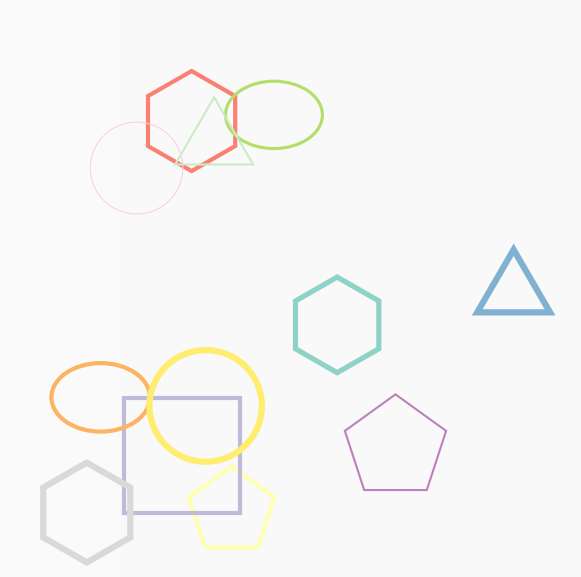[{"shape": "hexagon", "thickness": 2.5, "radius": 0.41, "center": [0.58, 0.437]}, {"shape": "pentagon", "thickness": 2, "radius": 0.39, "center": [0.398, 0.114]}, {"shape": "square", "thickness": 2, "radius": 0.5, "center": [0.313, 0.21]}, {"shape": "hexagon", "thickness": 2, "radius": 0.43, "center": [0.33, 0.79]}, {"shape": "triangle", "thickness": 3, "radius": 0.36, "center": [0.884, 0.494]}, {"shape": "oval", "thickness": 2, "radius": 0.42, "center": [0.173, 0.311]}, {"shape": "oval", "thickness": 1.5, "radius": 0.42, "center": [0.471, 0.8]}, {"shape": "circle", "thickness": 0.5, "radius": 0.4, "center": [0.235, 0.708]}, {"shape": "hexagon", "thickness": 3, "radius": 0.43, "center": [0.149, 0.112]}, {"shape": "pentagon", "thickness": 1, "radius": 0.46, "center": [0.68, 0.225]}, {"shape": "triangle", "thickness": 1, "radius": 0.39, "center": [0.368, 0.753]}, {"shape": "circle", "thickness": 3, "radius": 0.48, "center": [0.354, 0.296]}]